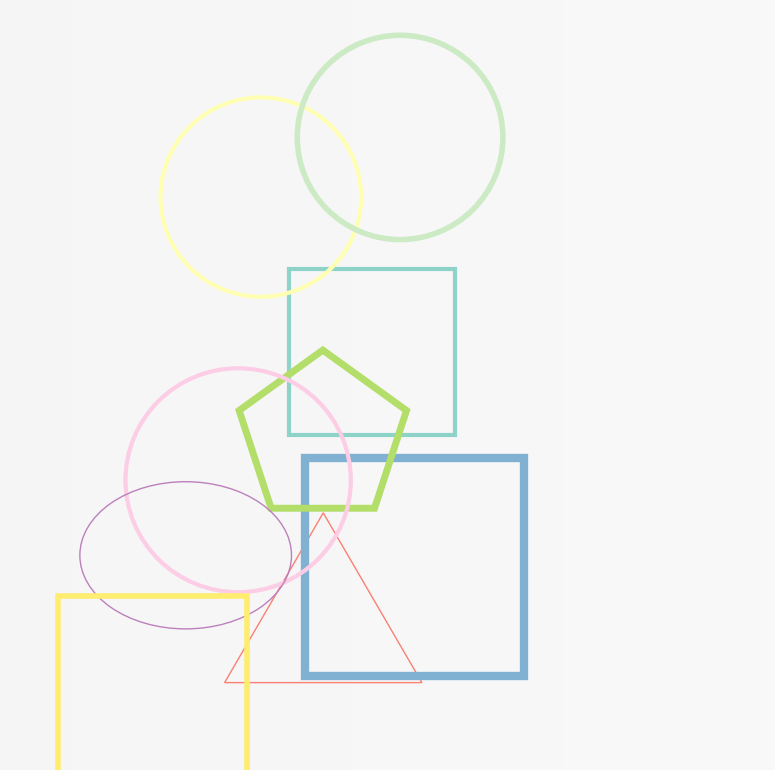[{"shape": "square", "thickness": 1.5, "radius": 0.54, "center": [0.48, 0.543]}, {"shape": "circle", "thickness": 1.5, "radius": 0.65, "center": [0.337, 0.744]}, {"shape": "triangle", "thickness": 0.5, "radius": 0.73, "center": [0.417, 0.187]}, {"shape": "square", "thickness": 3, "radius": 0.71, "center": [0.535, 0.264]}, {"shape": "pentagon", "thickness": 2.5, "radius": 0.57, "center": [0.417, 0.432]}, {"shape": "circle", "thickness": 1.5, "radius": 0.73, "center": [0.307, 0.376]}, {"shape": "oval", "thickness": 0.5, "radius": 0.68, "center": [0.24, 0.279]}, {"shape": "circle", "thickness": 2, "radius": 0.66, "center": [0.516, 0.822]}, {"shape": "square", "thickness": 2, "radius": 0.61, "center": [0.197, 0.104]}]